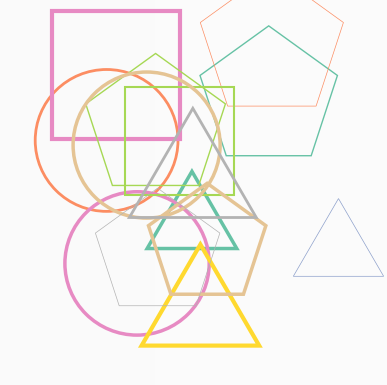[{"shape": "pentagon", "thickness": 1, "radius": 0.93, "center": [0.693, 0.746]}, {"shape": "triangle", "thickness": 2.5, "radius": 0.67, "center": [0.495, 0.421]}, {"shape": "pentagon", "thickness": 0.5, "radius": 0.97, "center": [0.702, 0.882]}, {"shape": "circle", "thickness": 2, "radius": 0.92, "center": [0.275, 0.635]}, {"shape": "triangle", "thickness": 0.5, "radius": 0.67, "center": [0.873, 0.35]}, {"shape": "circle", "thickness": 2.5, "radius": 0.93, "center": [0.354, 0.316]}, {"shape": "square", "thickness": 3, "radius": 0.83, "center": [0.3, 0.805]}, {"shape": "pentagon", "thickness": 1, "radius": 0.95, "center": [0.402, 0.672]}, {"shape": "square", "thickness": 1.5, "radius": 0.7, "center": [0.463, 0.634]}, {"shape": "triangle", "thickness": 3, "radius": 0.88, "center": [0.517, 0.19]}, {"shape": "circle", "thickness": 2.5, "radius": 0.95, "center": [0.378, 0.623]}, {"shape": "pentagon", "thickness": 2.5, "radius": 0.8, "center": [0.535, 0.365]}, {"shape": "pentagon", "thickness": 0.5, "radius": 0.84, "center": [0.407, 0.342]}, {"shape": "triangle", "thickness": 2, "radius": 0.95, "center": [0.498, 0.53]}]